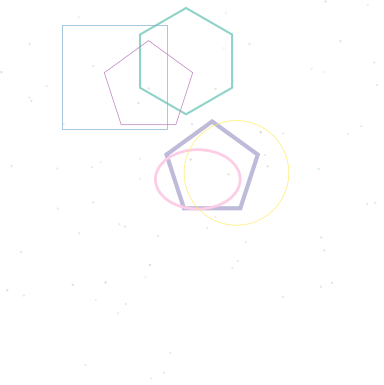[{"shape": "hexagon", "thickness": 1.5, "radius": 0.69, "center": [0.483, 0.841]}, {"shape": "pentagon", "thickness": 3, "radius": 0.62, "center": [0.551, 0.56]}, {"shape": "square", "thickness": 0.5, "radius": 0.68, "center": [0.298, 0.8]}, {"shape": "oval", "thickness": 2, "radius": 0.55, "center": [0.514, 0.534]}, {"shape": "pentagon", "thickness": 0.5, "radius": 0.6, "center": [0.386, 0.774]}, {"shape": "circle", "thickness": 0.5, "radius": 0.68, "center": [0.614, 0.551]}]